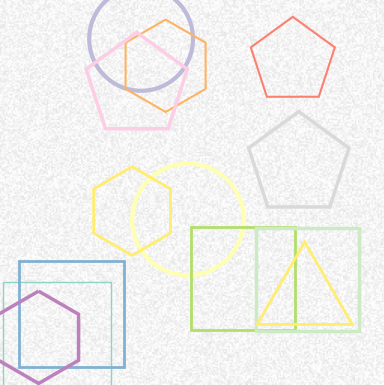[{"shape": "square", "thickness": 1, "radius": 0.7, "center": [0.148, 0.126]}, {"shape": "circle", "thickness": 3, "radius": 0.72, "center": [0.488, 0.43]}, {"shape": "circle", "thickness": 3, "radius": 0.67, "center": [0.367, 0.899]}, {"shape": "pentagon", "thickness": 1.5, "radius": 0.57, "center": [0.761, 0.842]}, {"shape": "square", "thickness": 2, "radius": 0.68, "center": [0.185, 0.184]}, {"shape": "hexagon", "thickness": 1.5, "radius": 0.6, "center": [0.43, 0.829]}, {"shape": "square", "thickness": 2, "radius": 0.67, "center": [0.632, 0.277]}, {"shape": "pentagon", "thickness": 2.5, "radius": 0.69, "center": [0.355, 0.777]}, {"shape": "pentagon", "thickness": 2.5, "radius": 0.68, "center": [0.776, 0.573]}, {"shape": "hexagon", "thickness": 2.5, "radius": 0.6, "center": [0.1, 0.124]}, {"shape": "square", "thickness": 2.5, "radius": 0.67, "center": [0.798, 0.274]}, {"shape": "triangle", "thickness": 2, "radius": 0.71, "center": [0.792, 0.229]}, {"shape": "hexagon", "thickness": 2, "radius": 0.58, "center": [0.343, 0.452]}]